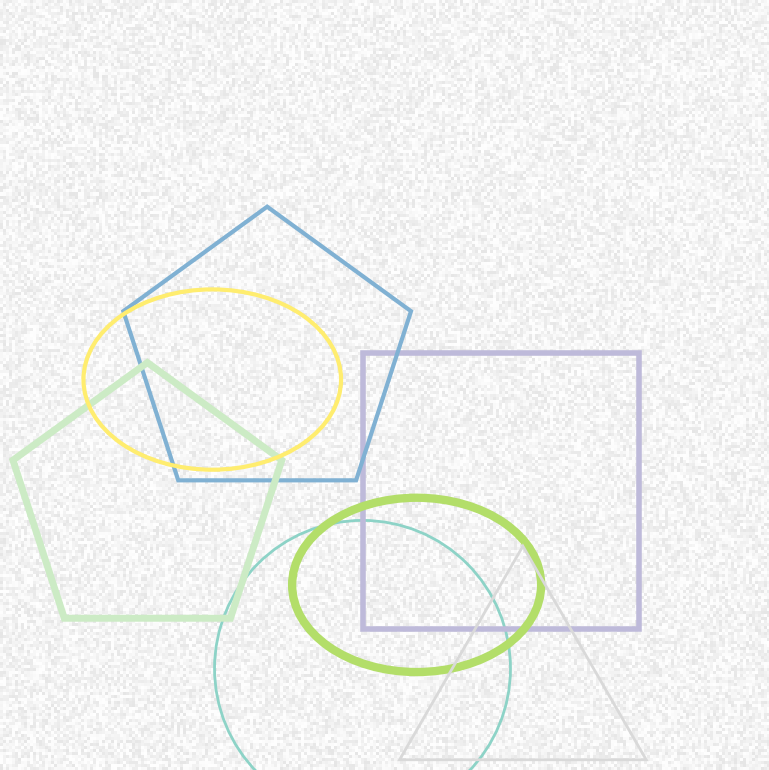[{"shape": "circle", "thickness": 1, "radius": 0.96, "center": [0.471, 0.132]}, {"shape": "square", "thickness": 2, "radius": 0.9, "center": [0.65, 0.362]}, {"shape": "pentagon", "thickness": 1.5, "radius": 0.98, "center": [0.347, 0.535]}, {"shape": "oval", "thickness": 3, "radius": 0.81, "center": [0.541, 0.24]}, {"shape": "triangle", "thickness": 1, "radius": 0.92, "center": [0.679, 0.106]}, {"shape": "pentagon", "thickness": 2.5, "radius": 0.92, "center": [0.191, 0.346]}, {"shape": "oval", "thickness": 1.5, "radius": 0.84, "center": [0.276, 0.507]}]